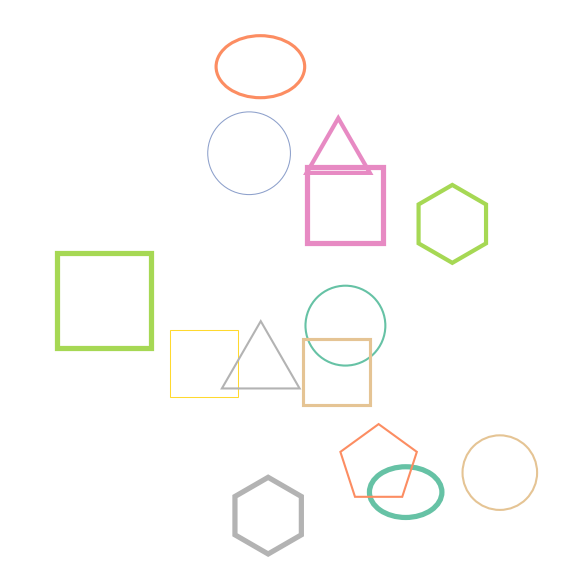[{"shape": "circle", "thickness": 1, "radius": 0.35, "center": [0.598, 0.435]}, {"shape": "oval", "thickness": 2.5, "radius": 0.31, "center": [0.702, 0.147]}, {"shape": "oval", "thickness": 1.5, "radius": 0.38, "center": [0.451, 0.884]}, {"shape": "pentagon", "thickness": 1, "radius": 0.35, "center": [0.656, 0.195]}, {"shape": "circle", "thickness": 0.5, "radius": 0.36, "center": [0.431, 0.734]}, {"shape": "square", "thickness": 2.5, "radius": 0.33, "center": [0.597, 0.645]}, {"shape": "triangle", "thickness": 2, "radius": 0.32, "center": [0.586, 0.731]}, {"shape": "hexagon", "thickness": 2, "radius": 0.34, "center": [0.783, 0.611]}, {"shape": "square", "thickness": 2.5, "radius": 0.41, "center": [0.18, 0.479]}, {"shape": "square", "thickness": 0.5, "radius": 0.29, "center": [0.354, 0.37]}, {"shape": "square", "thickness": 1.5, "radius": 0.29, "center": [0.583, 0.355]}, {"shape": "circle", "thickness": 1, "radius": 0.32, "center": [0.865, 0.181]}, {"shape": "hexagon", "thickness": 2.5, "radius": 0.33, "center": [0.464, 0.106]}, {"shape": "triangle", "thickness": 1, "radius": 0.39, "center": [0.452, 0.365]}]